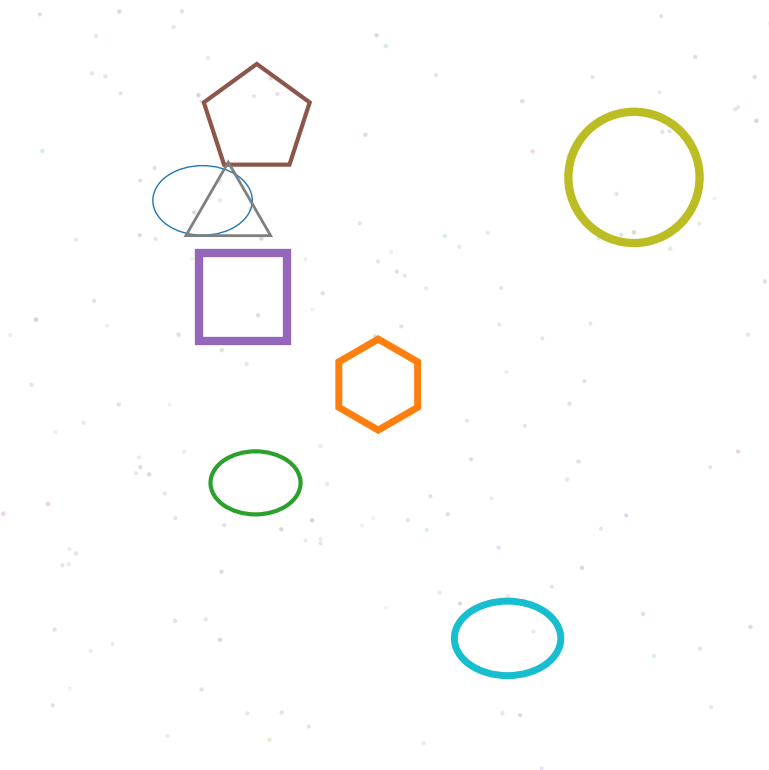[{"shape": "oval", "thickness": 0.5, "radius": 0.32, "center": [0.263, 0.74]}, {"shape": "hexagon", "thickness": 2.5, "radius": 0.3, "center": [0.491, 0.501]}, {"shape": "oval", "thickness": 1.5, "radius": 0.29, "center": [0.332, 0.373]}, {"shape": "square", "thickness": 3, "radius": 0.29, "center": [0.315, 0.614]}, {"shape": "pentagon", "thickness": 1.5, "radius": 0.36, "center": [0.333, 0.845]}, {"shape": "triangle", "thickness": 1, "radius": 0.32, "center": [0.296, 0.726]}, {"shape": "circle", "thickness": 3, "radius": 0.43, "center": [0.823, 0.77]}, {"shape": "oval", "thickness": 2.5, "radius": 0.35, "center": [0.659, 0.171]}]